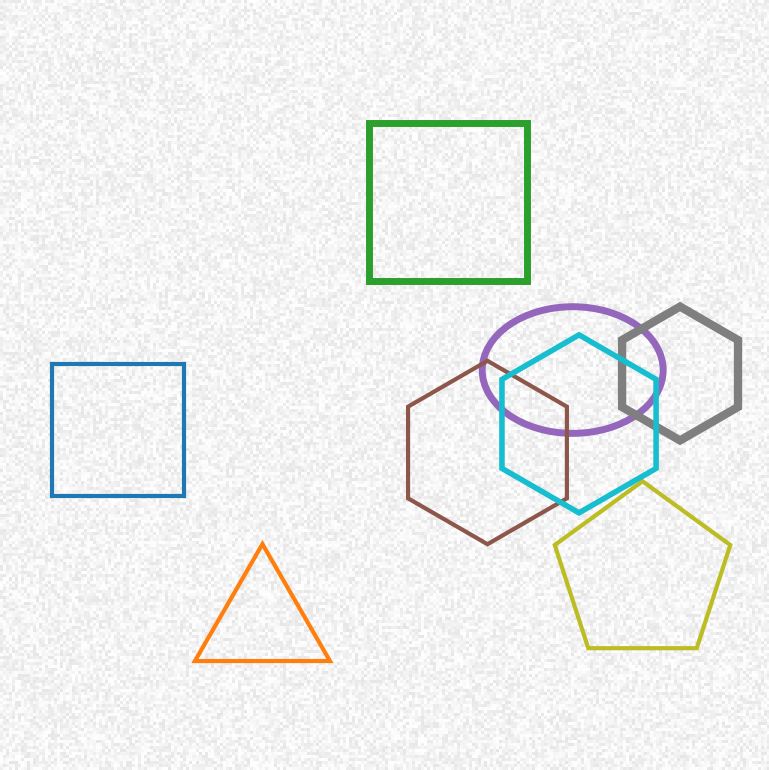[{"shape": "square", "thickness": 1.5, "radius": 0.43, "center": [0.153, 0.441]}, {"shape": "triangle", "thickness": 1.5, "radius": 0.51, "center": [0.341, 0.192]}, {"shape": "square", "thickness": 2.5, "radius": 0.51, "center": [0.581, 0.738]}, {"shape": "oval", "thickness": 2.5, "radius": 0.59, "center": [0.744, 0.519]}, {"shape": "hexagon", "thickness": 1.5, "radius": 0.6, "center": [0.633, 0.412]}, {"shape": "hexagon", "thickness": 3, "radius": 0.43, "center": [0.883, 0.515]}, {"shape": "pentagon", "thickness": 1.5, "radius": 0.6, "center": [0.834, 0.255]}, {"shape": "hexagon", "thickness": 2, "radius": 0.58, "center": [0.752, 0.45]}]